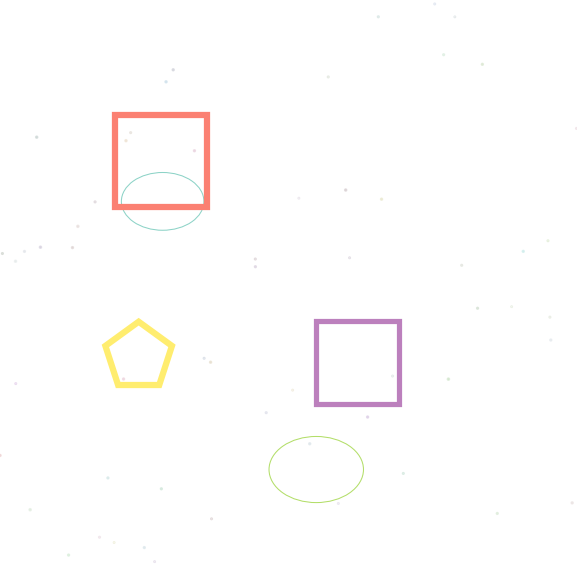[{"shape": "oval", "thickness": 0.5, "radius": 0.36, "center": [0.282, 0.65]}, {"shape": "square", "thickness": 3, "radius": 0.4, "center": [0.278, 0.72]}, {"shape": "oval", "thickness": 0.5, "radius": 0.41, "center": [0.548, 0.186]}, {"shape": "square", "thickness": 2.5, "radius": 0.36, "center": [0.619, 0.371]}, {"shape": "pentagon", "thickness": 3, "radius": 0.3, "center": [0.24, 0.381]}]